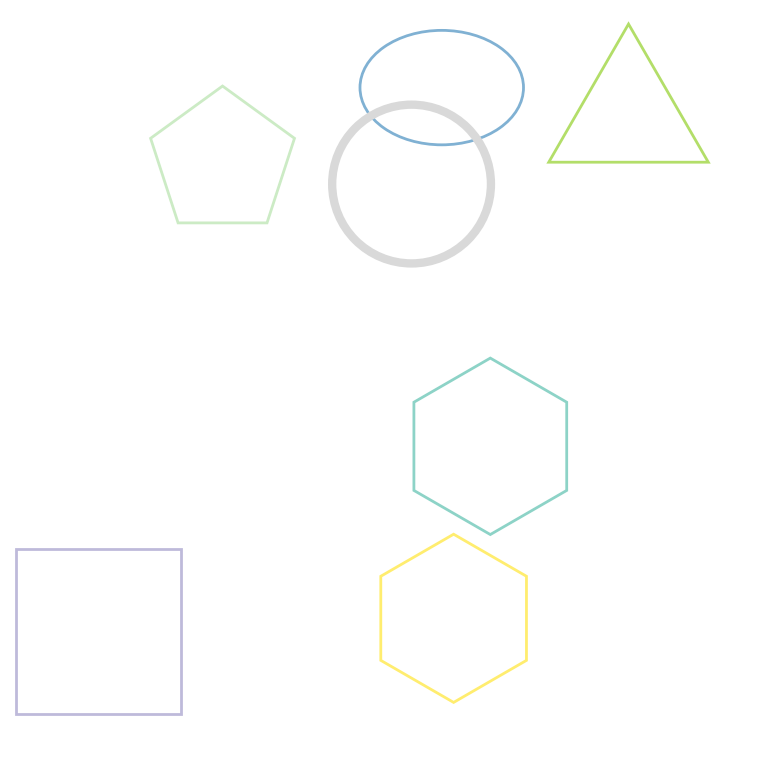[{"shape": "hexagon", "thickness": 1, "radius": 0.57, "center": [0.637, 0.42]}, {"shape": "square", "thickness": 1, "radius": 0.53, "center": [0.128, 0.18]}, {"shape": "oval", "thickness": 1, "radius": 0.53, "center": [0.574, 0.886]}, {"shape": "triangle", "thickness": 1, "radius": 0.6, "center": [0.816, 0.849]}, {"shape": "circle", "thickness": 3, "radius": 0.52, "center": [0.535, 0.761]}, {"shape": "pentagon", "thickness": 1, "radius": 0.49, "center": [0.289, 0.79]}, {"shape": "hexagon", "thickness": 1, "radius": 0.55, "center": [0.589, 0.197]}]